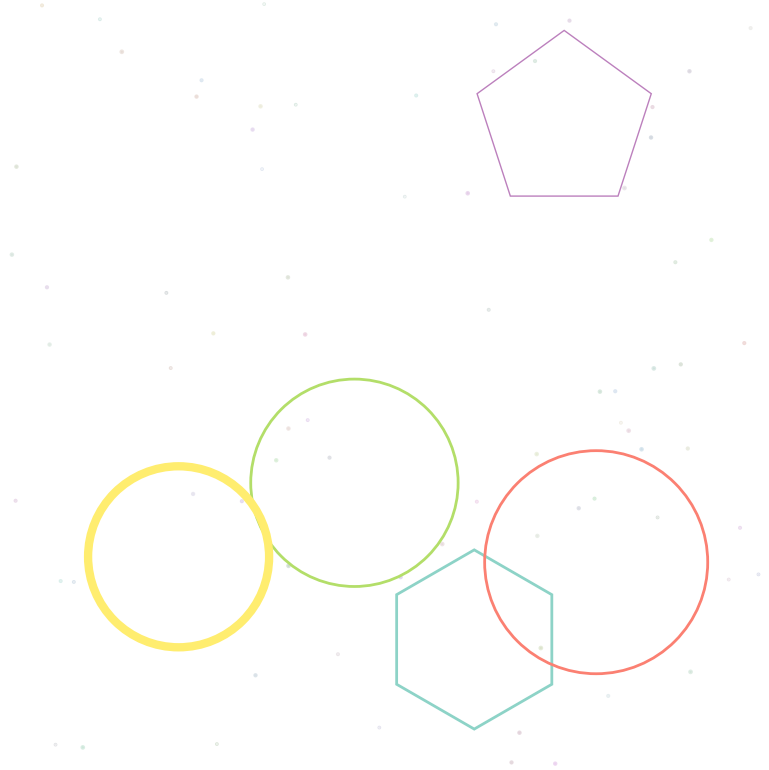[{"shape": "hexagon", "thickness": 1, "radius": 0.58, "center": [0.616, 0.17]}, {"shape": "circle", "thickness": 1, "radius": 0.72, "center": [0.774, 0.27]}, {"shape": "circle", "thickness": 1, "radius": 0.67, "center": [0.46, 0.373]}, {"shape": "pentagon", "thickness": 0.5, "radius": 0.59, "center": [0.733, 0.842]}, {"shape": "circle", "thickness": 3, "radius": 0.59, "center": [0.232, 0.277]}]